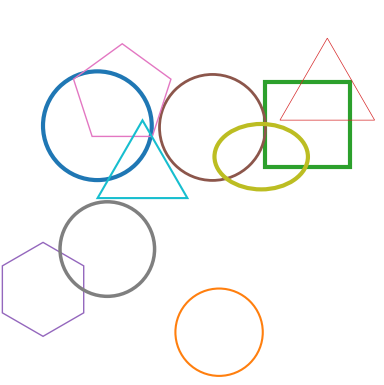[{"shape": "circle", "thickness": 3, "radius": 0.71, "center": [0.253, 0.673]}, {"shape": "circle", "thickness": 1.5, "radius": 0.57, "center": [0.569, 0.137]}, {"shape": "square", "thickness": 3, "radius": 0.55, "center": [0.799, 0.676]}, {"shape": "triangle", "thickness": 0.5, "radius": 0.71, "center": [0.85, 0.759]}, {"shape": "hexagon", "thickness": 1, "radius": 0.61, "center": [0.112, 0.248]}, {"shape": "circle", "thickness": 2, "radius": 0.69, "center": [0.552, 0.669]}, {"shape": "pentagon", "thickness": 1, "radius": 0.67, "center": [0.317, 0.753]}, {"shape": "circle", "thickness": 2.5, "radius": 0.61, "center": [0.279, 0.353]}, {"shape": "oval", "thickness": 3, "radius": 0.61, "center": [0.678, 0.593]}, {"shape": "triangle", "thickness": 1.5, "radius": 0.67, "center": [0.37, 0.553]}]